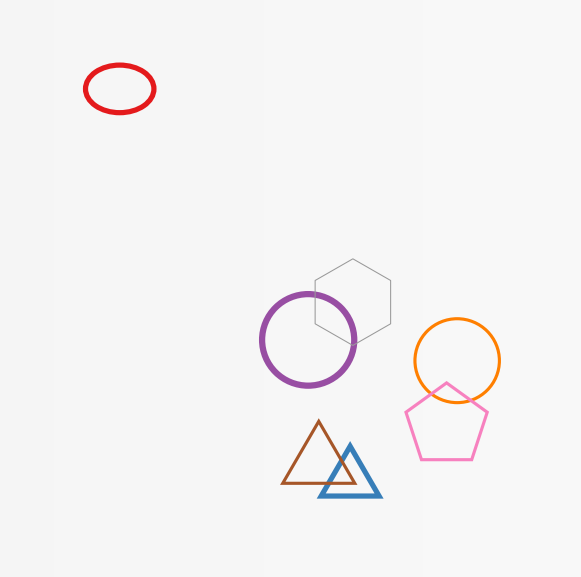[{"shape": "oval", "thickness": 2.5, "radius": 0.29, "center": [0.206, 0.845]}, {"shape": "triangle", "thickness": 2.5, "radius": 0.29, "center": [0.602, 0.169]}, {"shape": "circle", "thickness": 3, "radius": 0.4, "center": [0.53, 0.411]}, {"shape": "circle", "thickness": 1.5, "radius": 0.36, "center": [0.787, 0.375]}, {"shape": "triangle", "thickness": 1.5, "radius": 0.36, "center": [0.548, 0.198]}, {"shape": "pentagon", "thickness": 1.5, "radius": 0.37, "center": [0.768, 0.263]}, {"shape": "hexagon", "thickness": 0.5, "radius": 0.37, "center": [0.607, 0.476]}]